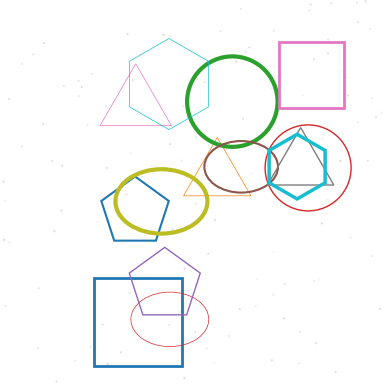[{"shape": "pentagon", "thickness": 1.5, "radius": 0.46, "center": [0.351, 0.449]}, {"shape": "square", "thickness": 2, "radius": 0.58, "center": [0.359, 0.164]}, {"shape": "triangle", "thickness": 0.5, "radius": 0.51, "center": [0.564, 0.542]}, {"shape": "circle", "thickness": 3, "radius": 0.59, "center": [0.604, 0.736]}, {"shape": "oval", "thickness": 0.5, "radius": 0.51, "center": [0.441, 0.17]}, {"shape": "circle", "thickness": 1, "radius": 0.56, "center": [0.8, 0.564]}, {"shape": "pentagon", "thickness": 1, "radius": 0.48, "center": [0.428, 0.261]}, {"shape": "oval", "thickness": 1.5, "radius": 0.48, "center": [0.626, 0.567]}, {"shape": "square", "thickness": 2, "radius": 0.43, "center": [0.809, 0.805]}, {"shape": "triangle", "thickness": 0.5, "radius": 0.54, "center": [0.353, 0.727]}, {"shape": "triangle", "thickness": 1, "radius": 0.5, "center": [0.781, 0.569]}, {"shape": "oval", "thickness": 3, "radius": 0.6, "center": [0.419, 0.477]}, {"shape": "hexagon", "thickness": 2.5, "radius": 0.42, "center": [0.772, 0.567]}, {"shape": "hexagon", "thickness": 0.5, "radius": 0.59, "center": [0.439, 0.782]}]